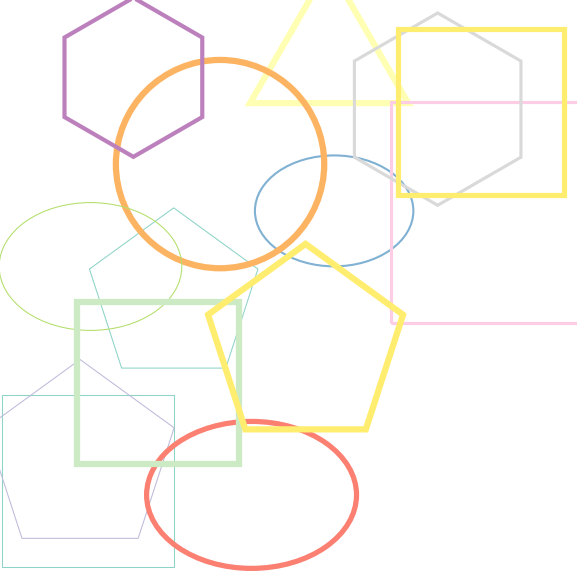[{"shape": "square", "thickness": 0.5, "radius": 0.74, "center": [0.153, 0.166]}, {"shape": "pentagon", "thickness": 0.5, "radius": 0.77, "center": [0.301, 0.486]}, {"shape": "triangle", "thickness": 3, "radius": 0.79, "center": [0.57, 0.9]}, {"shape": "pentagon", "thickness": 0.5, "radius": 0.86, "center": [0.139, 0.205]}, {"shape": "oval", "thickness": 2.5, "radius": 0.91, "center": [0.436, 0.142]}, {"shape": "oval", "thickness": 1, "radius": 0.69, "center": [0.579, 0.634]}, {"shape": "circle", "thickness": 3, "radius": 0.9, "center": [0.381, 0.715]}, {"shape": "oval", "thickness": 0.5, "radius": 0.79, "center": [0.157, 0.538]}, {"shape": "square", "thickness": 1.5, "radius": 0.96, "center": [0.868, 0.632]}, {"shape": "hexagon", "thickness": 1.5, "radius": 0.83, "center": [0.758, 0.81]}, {"shape": "hexagon", "thickness": 2, "radius": 0.69, "center": [0.231, 0.865]}, {"shape": "square", "thickness": 3, "radius": 0.7, "center": [0.273, 0.336]}, {"shape": "pentagon", "thickness": 3, "radius": 0.89, "center": [0.529, 0.399]}, {"shape": "square", "thickness": 2.5, "radius": 0.72, "center": [0.832, 0.805]}]